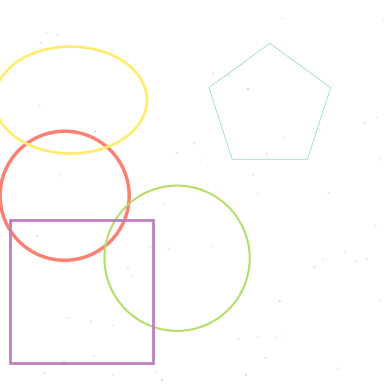[{"shape": "pentagon", "thickness": 0.5, "radius": 0.83, "center": [0.701, 0.721]}, {"shape": "circle", "thickness": 2.5, "radius": 0.84, "center": [0.168, 0.492]}, {"shape": "circle", "thickness": 1.5, "radius": 0.94, "center": [0.46, 0.329]}, {"shape": "square", "thickness": 2, "radius": 0.92, "center": [0.211, 0.242]}, {"shape": "oval", "thickness": 2, "radius": 0.99, "center": [0.183, 0.74]}]